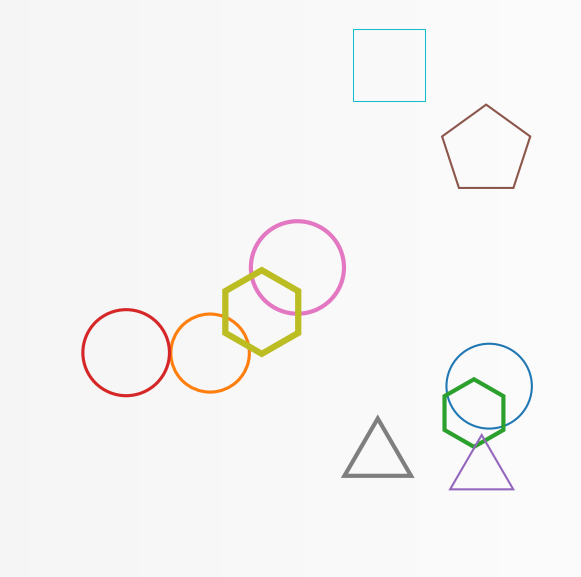[{"shape": "circle", "thickness": 1, "radius": 0.37, "center": [0.842, 0.33]}, {"shape": "circle", "thickness": 1.5, "radius": 0.34, "center": [0.361, 0.388]}, {"shape": "hexagon", "thickness": 2, "radius": 0.29, "center": [0.815, 0.284]}, {"shape": "circle", "thickness": 1.5, "radius": 0.37, "center": [0.217, 0.388]}, {"shape": "triangle", "thickness": 1, "radius": 0.31, "center": [0.829, 0.183]}, {"shape": "pentagon", "thickness": 1, "radius": 0.4, "center": [0.836, 0.738]}, {"shape": "circle", "thickness": 2, "radius": 0.4, "center": [0.512, 0.536]}, {"shape": "triangle", "thickness": 2, "radius": 0.33, "center": [0.65, 0.208]}, {"shape": "hexagon", "thickness": 3, "radius": 0.36, "center": [0.45, 0.459]}, {"shape": "square", "thickness": 0.5, "radius": 0.31, "center": [0.67, 0.887]}]